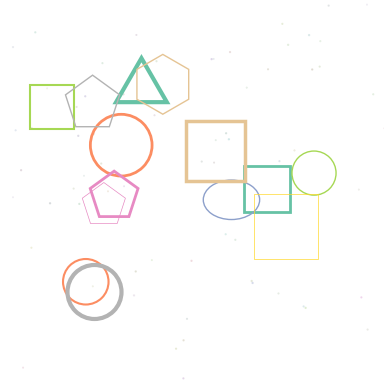[{"shape": "triangle", "thickness": 3, "radius": 0.38, "center": [0.367, 0.773]}, {"shape": "square", "thickness": 2, "radius": 0.3, "center": [0.693, 0.51]}, {"shape": "circle", "thickness": 2, "radius": 0.4, "center": [0.315, 0.623]}, {"shape": "circle", "thickness": 1.5, "radius": 0.3, "center": [0.223, 0.268]}, {"shape": "oval", "thickness": 1, "radius": 0.37, "center": [0.601, 0.481]}, {"shape": "pentagon", "thickness": 0.5, "radius": 0.29, "center": [0.27, 0.467]}, {"shape": "pentagon", "thickness": 2, "radius": 0.33, "center": [0.296, 0.49]}, {"shape": "square", "thickness": 1.5, "radius": 0.29, "center": [0.136, 0.723]}, {"shape": "circle", "thickness": 1, "radius": 0.29, "center": [0.816, 0.55]}, {"shape": "square", "thickness": 0.5, "radius": 0.42, "center": [0.743, 0.412]}, {"shape": "hexagon", "thickness": 1, "radius": 0.39, "center": [0.423, 0.781]}, {"shape": "square", "thickness": 2.5, "radius": 0.39, "center": [0.56, 0.607]}, {"shape": "pentagon", "thickness": 1, "radius": 0.37, "center": [0.24, 0.731]}, {"shape": "circle", "thickness": 3, "radius": 0.35, "center": [0.245, 0.242]}]